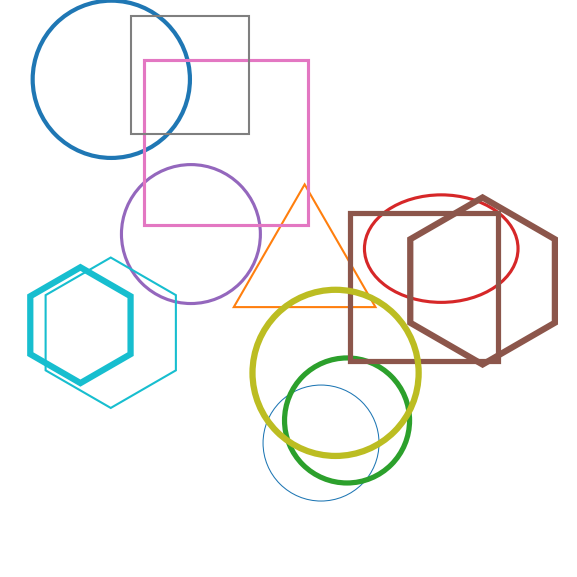[{"shape": "circle", "thickness": 2, "radius": 0.68, "center": [0.193, 0.862]}, {"shape": "circle", "thickness": 0.5, "radius": 0.5, "center": [0.556, 0.232]}, {"shape": "triangle", "thickness": 1, "radius": 0.71, "center": [0.528, 0.538]}, {"shape": "circle", "thickness": 2.5, "radius": 0.54, "center": [0.601, 0.271]}, {"shape": "oval", "thickness": 1.5, "radius": 0.66, "center": [0.764, 0.569]}, {"shape": "circle", "thickness": 1.5, "radius": 0.6, "center": [0.331, 0.594]}, {"shape": "square", "thickness": 2.5, "radius": 0.64, "center": [0.734, 0.502]}, {"shape": "hexagon", "thickness": 3, "radius": 0.72, "center": [0.836, 0.513]}, {"shape": "square", "thickness": 1.5, "radius": 0.71, "center": [0.391, 0.752]}, {"shape": "square", "thickness": 1, "radius": 0.51, "center": [0.329, 0.87]}, {"shape": "circle", "thickness": 3, "radius": 0.72, "center": [0.581, 0.353]}, {"shape": "hexagon", "thickness": 1, "radius": 0.65, "center": [0.192, 0.423]}, {"shape": "hexagon", "thickness": 3, "radius": 0.5, "center": [0.139, 0.436]}]